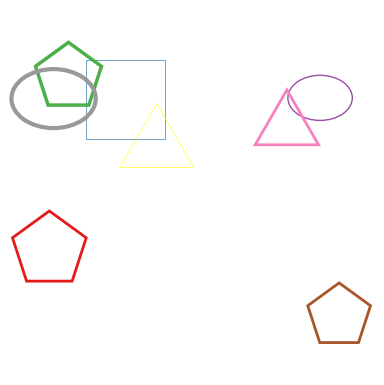[{"shape": "pentagon", "thickness": 2, "radius": 0.5, "center": [0.128, 0.351]}, {"shape": "square", "thickness": 0.5, "radius": 0.51, "center": [0.326, 0.741]}, {"shape": "pentagon", "thickness": 2.5, "radius": 0.45, "center": [0.178, 0.8]}, {"shape": "oval", "thickness": 1, "radius": 0.42, "center": [0.831, 0.746]}, {"shape": "triangle", "thickness": 0.5, "radius": 0.55, "center": [0.407, 0.62]}, {"shape": "pentagon", "thickness": 2, "radius": 0.43, "center": [0.881, 0.179]}, {"shape": "triangle", "thickness": 2, "radius": 0.48, "center": [0.745, 0.671]}, {"shape": "oval", "thickness": 3, "radius": 0.55, "center": [0.139, 0.744]}]